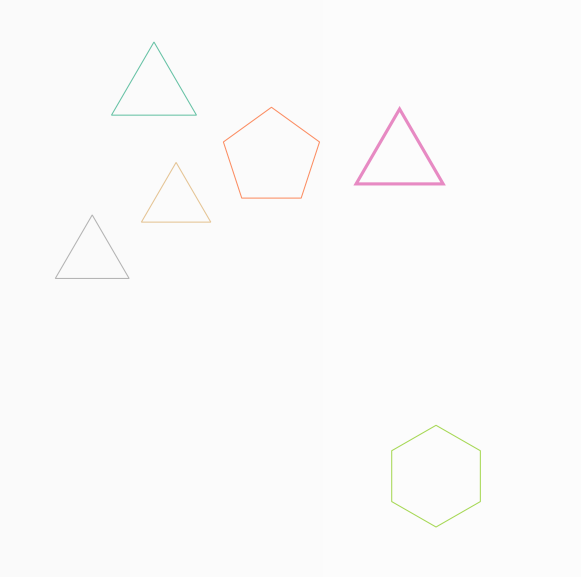[{"shape": "triangle", "thickness": 0.5, "radius": 0.42, "center": [0.265, 0.842]}, {"shape": "pentagon", "thickness": 0.5, "radius": 0.43, "center": [0.467, 0.726]}, {"shape": "triangle", "thickness": 1.5, "radius": 0.43, "center": [0.688, 0.724]}, {"shape": "hexagon", "thickness": 0.5, "radius": 0.44, "center": [0.75, 0.175]}, {"shape": "triangle", "thickness": 0.5, "radius": 0.34, "center": [0.303, 0.649]}, {"shape": "triangle", "thickness": 0.5, "radius": 0.37, "center": [0.159, 0.554]}]